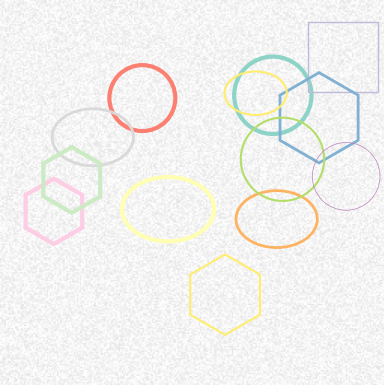[{"shape": "circle", "thickness": 3, "radius": 0.5, "center": [0.709, 0.753]}, {"shape": "oval", "thickness": 3, "radius": 0.6, "center": [0.437, 0.457]}, {"shape": "square", "thickness": 1, "radius": 0.46, "center": [0.891, 0.852]}, {"shape": "circle", "thickness": 3, "radius": 0.43, "center": [0.37, 0.745]}, {"shape": "hexagon", "thickness": 2, "radius": 0.59, "center": [0.829, 0.694]}, {"shape": "oval", "thickness": 2, "radius": 0.53, "center": [0.719, 0.431]}, {"shape": "circle", "thickness": 1.5, "radius": 0.54, "center": [0.734, 0.586]}, {"shape": "hexagon", "thickness": 3, "radius": 0.42, "center": [0.14, 0.451]}, {"shape": "oval", "thickness": 2, "radius": 0.53, "center": [0.241, 0.643]}, {"shape": "circle", "thickness": 0.5, "radius": 0.44, "center": [0.899, 0.542]}, {"shape": "hexagon", "thickness": 3, "radius": 0.43, "center": [0.186, 0.533]}, {"shape": "hexagon", "thickness": 1.5, "radius": 0.52, "center": [0.585, 0.235]}, {"shape": "oval", "thickness": 1.5, "radius": 0.4, "center": [0.664, 0.758]}]